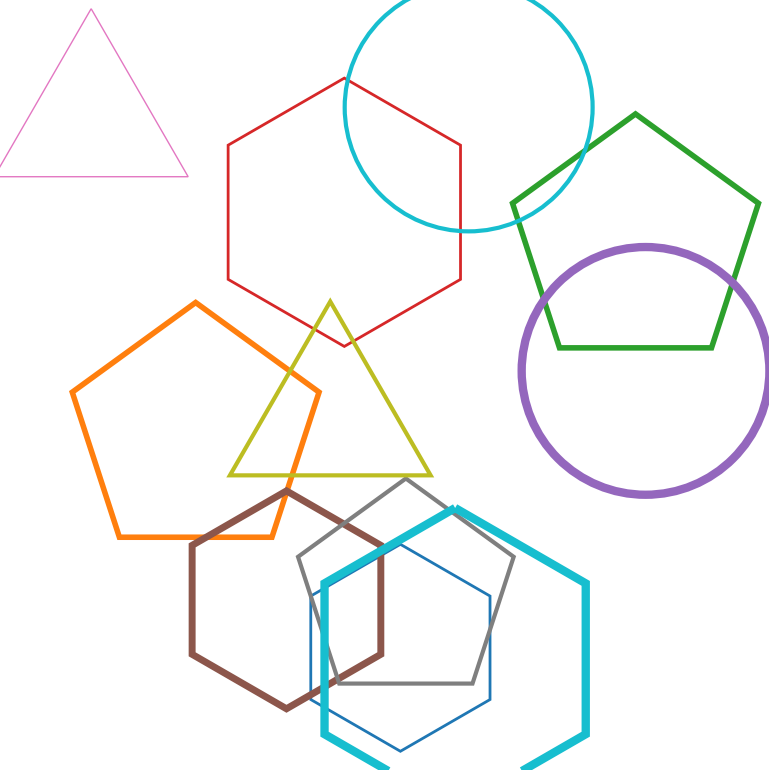[{"shape": "hexagon", "thickness": 1, "radius": 0.67, "center": [0.52, 0.159]}, {"shape": "pentagon", "thickness": 2, "radius": 0.84, "center": [0.254, 0.439]}, {"shape": "pentagon", "thickness": 2, "radius": 0.84, "center": [0.825, 0.684]}, {"shape": "hexagon", "thickness": 1, "radius": 0.87, "center": [0.447, 0.724]}, {"shape": "circle", "thickness": 3, "radius": 0.8, "center": [0.838, 0.518]}, {"shape": "hexagon", "thickness": 2.5, "radius": 0.71, "center": [0.372, 0.221]}, {"shape": "triangle", "thickness": 0.5, "radius": 0.73, "center": [0.118, 0.843]}, {"shape": "pentagon", "thickness": 1.5, "radius": 0.74, "center": [0.527, 0.231]}, {"shape": "triangle", "thickness": 1.5, "radius": 0.75, "center": [0.429, 0.458]}, {"shape": "circle", "thickness": 1.5, "radius": 0.8, "center": [0.609, 0.861]}, {"shape": "hexagon", "thickness": 3, "radius": 0.98, "center": [0.591, 0.144]}]